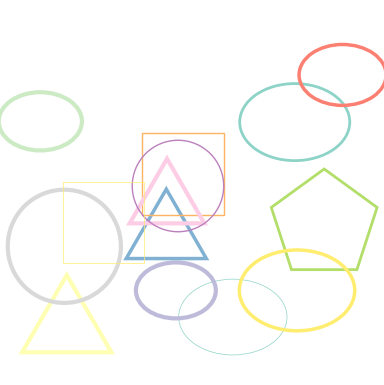[{"shape": "oval", "thickness": 2, "radius": 0.71, "center": [0.766, 0.683]}, {"shape": "oval", "thickness": 0.5, "radius": 0.7, "center": [0.605, 0.176]}, {"shape": "triangle", "thickness": 3, "radius": 0.67, "center": [0.173, 0.152]}, {"shape": "oval", "thickness": 3, "radius": 0.52, "center": [0.457, 0.246]}, {"shape": "oval", "thickness": 2.5, "radius": 0.57, "center": [0.89, 0.805]}, {"shape": "triangle", "thickness": 2.5, "radius": 0.6, "center": [0.432, 0.389]}, {"shape": "square", "thickness": 1, "radius": 0.53, "center": [0.474, 0.549]}, {"shape": "pentagon", "thickness": 2, "radius": 0.72, "center": [0.842, 0.417]}, {"shape": "triangle", "thickness": 3, "radius": 0.56, "center": [0.434, 0.476]}, {"shape": "circle", "thickness": 3, "radius": 0.74, "center": [0.167, 0.36]}, {"shape": "circle", "thickness": 1, "radius": 0.59, "center": [0.462, 0.517]}, {"shape": "oval", "thickness": 3, "radius": 0.54, "center": [0.105, 0.685]}, {"shape": "square", "thickness": 0.5, "radius": 0.52, "center": [0.269, 0.422]}, {"shape": "oval", "thickness": 2.5, "radius": 0.75, "center": [0.772, 0.246]}]